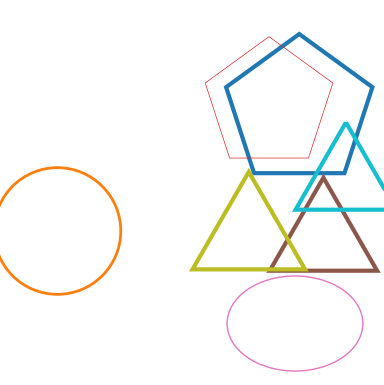[{"shape": "pentagon", "thickness": 3, "radius": 1.0, "center": [0.777, 0.712]}, {"shape": "circle", "thickness": 2, "radius": 0.82, "center": [0.149, 0.4]}, {"shape": "pentagon", "thickness": 0.5, "radius": 0.87, "center": [0.699, 0.731]}, {"shape": "triangle", "thickness": 3, "radius": 0.81, "center": [0.84, 0.377]}, {"shape": "oval", "thickness": 1, "radius": 0.88, "center": [0.766, 0.16]}, {"shape": "triangle", "thickness": 3, "radius": 0.84, "center": [0.646, 0.385]}, {"shape": "triangle", "thickness": 3, "radius": 0.76, "center": [0.899, 0.531]}]